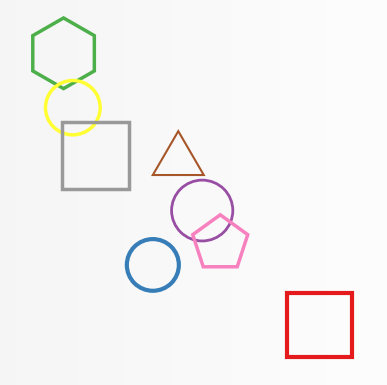[{"shape": "square", "thickness": 3, "radius": 0.42, "center": [0.824, 0.156]}, {"shape": "circle", "thickness": 3, "radius": 0.34, "center": [0.394, 0.312]}, {"shape": "hexagon", "thickness": 2.5, "radius": 0.46, "center": [0.164, 0.862]}, {"shape": "circle", "thickness": 2, "radius": 0.4, "center": [0.522, 0.453]}, {"shape": "circle", "thickness": 2.5, "radius": 0.35, "center": [0.188, 0.72]}, {"shape": "triangle", "thickness": 1.5, "radius": 0.38, "center": [0.46, 0.583]}, {"shape": "pentagon", "thickness": 2.5, "radius": 0.37, "center": [0.568, 0.367]}, {"shape": "square", "thickness": 2.5, "radius": 0.44, "center": [0.246, 0.596]}]